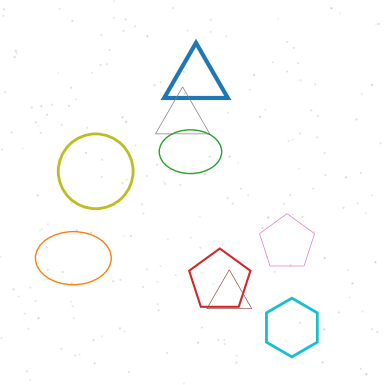[{"shape": "triangle", "thickness": 3, "radius": 0.48, "center": [0.509, 0.793]}, {"shape": "oval", "thickness": 1, "radius": 0.49, "center": [0.19, 0.329]}, {"shape": "oval", "thickness": 1, "radius": 0.41, "center": [0.495, 0.606]}, {"shape": "pentagon", "thickness": 1.5, "radius": 0.42, "center": [0.571, 0.271]}, {"shape": "triangle", "thickness": 0.5, "radius": 0.34, "center": [0.596, 0.232]}, {"shape": "pentagon", "thickness": 0.5, "radius": 0.38, "center": [0.746, 0.37]}, {"shape": "triangle", "thickness": 0.5, "radius": 0.41, "center": [0.474, 0.693]}, {"shape": "circle", "thickness": 2, "radius": 0.49, "center": [0.249, 0.555]}, {"shape": "hexagon", "thickness": 2, "radius": 0.38, "center": [0.758, 0.149]}]